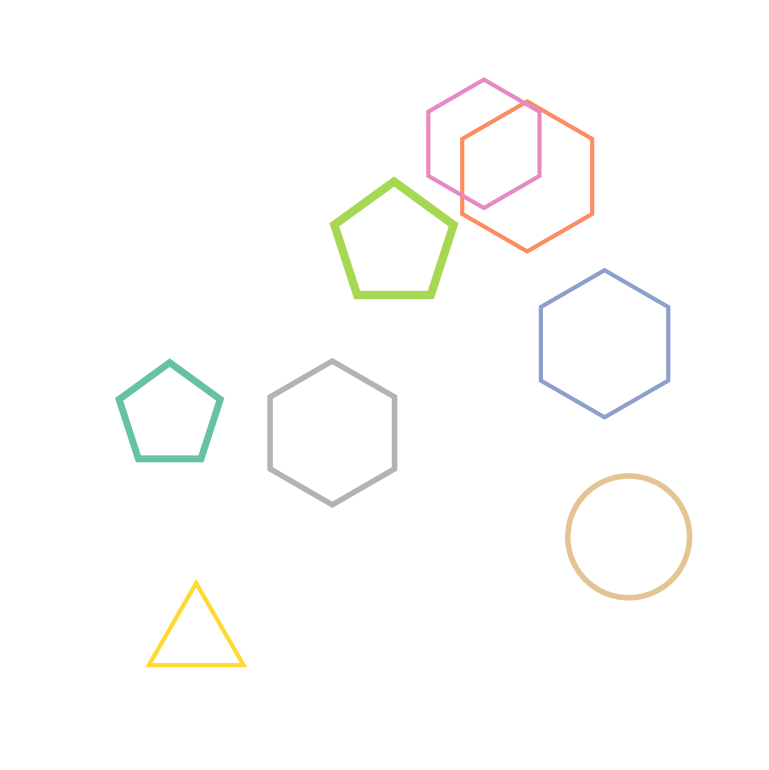[{"shape": "pentagon", "thickness": 2.5, "radius": 0.35, "center": [0.22, 0.46]}, {"shape": "hexagon", "thickness": 1.5, "radius": 0.49, "center": [0.685, 0.771]}, {"shape": "hexagon", "thickness": 1.5, "radius": 0.48, "center": [0.785, 0.554]}, {"shape": "hexagon", "thickness": 1.5, "radius": 0.42, "center": [0.628, 0.813]}, {"shape": "pentagon", "thickness": 3, "radius": 0.41, "center": [0.512, 0.683]}, {"shape": "triangle", "thickness": 1.5, "radius": 0.35, "center": [0.255, 0.172]}, {"shape": "circle", "thickness": 2, "radius": 0.4, "center": [0.816, 0.303]}, {"shape": "hexagon", "thickness": 2, "radius": 0.47, "center": [0.432, 0.438]}]